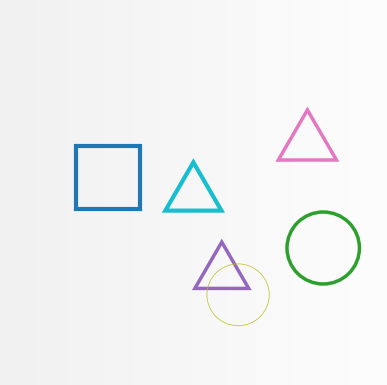[{"shape": "square", "thickness": 3, "radius": 0.41, "center": [0.279, 0.539]}, {"shape": "circle", "thickness": 2.5, "radius": 0.47, "center": [0.834, 0.356]}, {"shape": "triangle", "thickness": 2.5, "radius": 0.4, "center": [0.572, 0.291]}, {"shape": "triangle", "thickness": 2.5, "radius": 0.43, "center": [0.793, 0.628]}, {"shape": "circle", "thickness": 0.5, "radius": 0.4, "center": [0.614, 0.234]}, {"shape": "triangle", "thickness": 3, "radius": 0.42, "center": [0.499, 0.495]}]